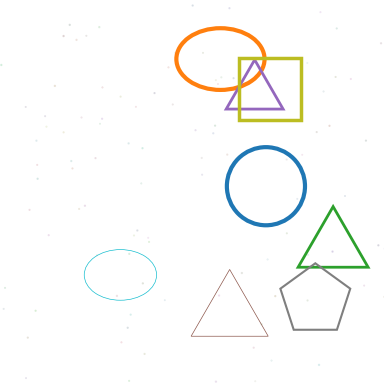[{"shape": "circle", "thickness": 3, "radius": 0.51, "center": [0.691, 0.516]}, {"shape": "oval", "thickness": 3, "radius": 0.57, "center": [0.573, 0.847]}, {"shape": "triangle", "thickness": 2, "radius": 0.52, "center": [0.865, 0.358]}, {"shape": "triangle", "thickness": 2, "radius": 0.43, "center": [0.661, 0.759]}, {"shape": "triangle", "thickness": 0.5, "radius": 0.58, "center": [0.597, 0.184]}, {"shape": "pentagon", "thickness": 1.5, "radius": 0.48, "center": [0.819, 0.221]}, {"shape": "square", "thickness": 2.5, "radius": 0.4, "center": [0.702, 0.769]}, {"shape": "oval", "thickness": 0.5, "radius": 0.47, "center": [0.313, 0.286]}]